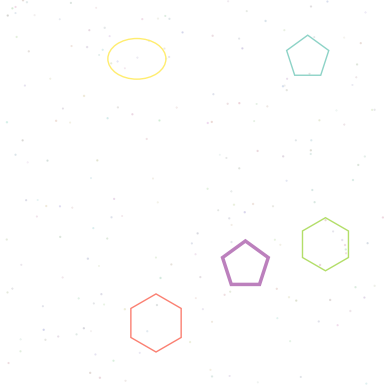[{"shape": "pentagon", "thickness": 1, "radius": 0.29, "center": [0.799, 0.851]}, {"shape": "hexagon", "thickness": 1, "radius": 0.38, "center": [0.405, 0.161]}, {"shape": "hexagon", "thickness": 1, "radius": 0.34, "center": [0.845, 0.366]}, {"shape": "pentagon", "thickness": 2.5, "radius": 0.31, "center": [0.637, 0.312]}, {"shape": "oval", "thickness": 1, "radius": 0.38, "center": [0.356, 0.847]}]